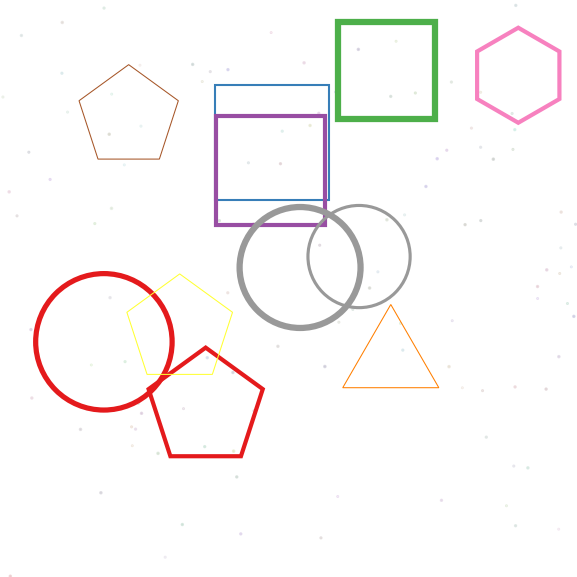[{"shape": "pentagon", "thickness": 2, "radius": 0.52, "center": [0.356, 0.293]}, {"shape": "circle", "thickness": 2.5, "radius": 0.59, "center": [0.18, 0.407]}, {"shape": "square", "thickness": 1, "radius": 0.49, "center": [0.471, 0.753]}, {"shape": "square", "thickness": 3, "radius": 0.42, "center": [0.669, 0.877]}, {"shape": "square", "thickness": 2, "radius": 0.47, "center": [0.469, 0.704]}, {"shape": "triangle", "thickness": 0.5, "radius": 0.48, "center": [0.677, 0.376]}, {"shape": "pentagon", "thickness": 0.5, "radius": 0.48, "center": [0.311, 0.429]}, {"shape": "pentagon", "thickness": 0.5, "radius": 0.45, "center": [0.223, 0.797]}, {"shape": "hexagon", "thickness": 2, "radius": 0.41, "center": [0.897, 0.869]}, {"shape": "circle", "thickness": 1.5, "radius": 0.44, "center": [0.622, 0.555]}, {"shape": "circle", "thickness": 3, "radius": 0.52, "center": [0.52, 0.536]}]